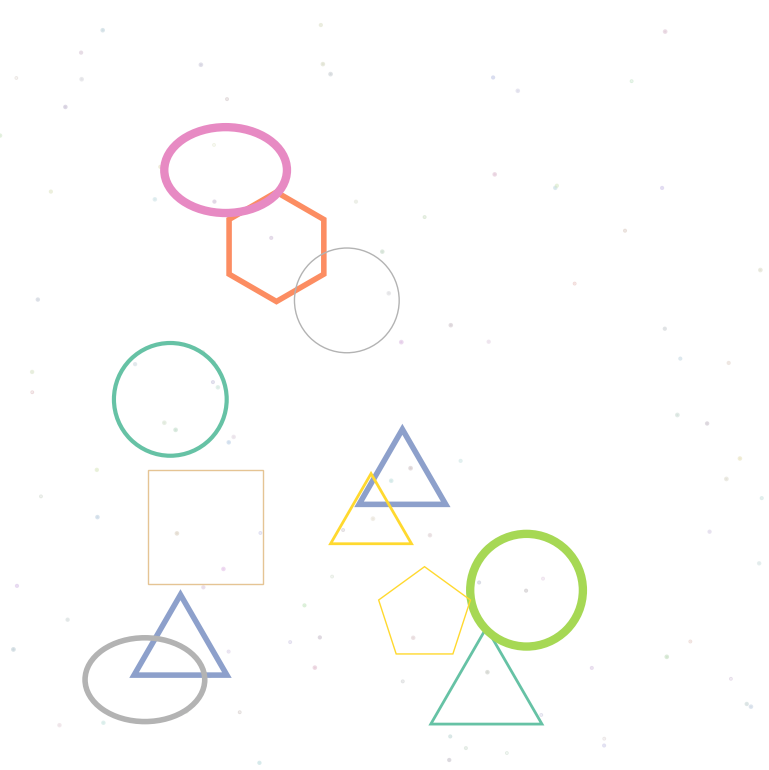[{"shape": "circle", "thickness": 1.5, "radius": 0.37, "center": [0.221, 0.481]}, {"shape": "triangle", "thickness": 1, "radius": 0.42, "center": [0.632, 0.101]}, {"shape": "hexagon", "thickness": 2, "radius": 0.36, "center": [0.359, 0.679]}, {"shape": "triangle", "thickness": 2, "radius": 0.32, "center": [0.523, 0.377]}, {"shape": "triangle", "thickness": 2, "radius": 0.35, "center": [0.234, 0.158]}, {"shape": "oval", "thickness": 3, "radius": 0.4, "center": [0.293, 0.779]}, {"shape": "circle", "thickness": 3, "radius": 0.37, "center": [0.684, 0.233]}, {"shape": "triangle", "thickness": 1, "radius": 0.3, "center": [0.482, 0.324]}, {"shape": "pentagon", "thickness": 0.5, "radius": 0.31, "center": [0.551, 0.201]}, {"shape": "square", "thickness": 0.5, "radius": 0.37, "center": [0.267, 0.315]}, {"shape": "oval", "thickness": 2, "radius": 0.39, "center": [0.188, 0.117]}, {"shape": "circle", "thickness": 0.5, "radius": 0.34, "center": [0.45, 0.61]}]